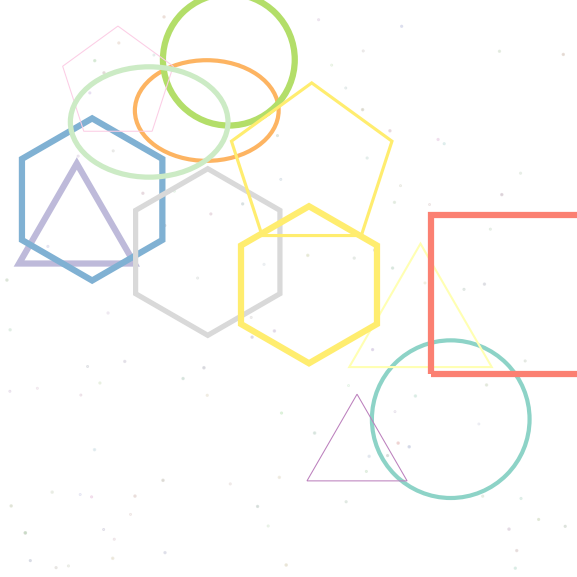[{"shape": "circle", "thickness": 2, "radius": 0.68, "center": [0.78, 0.273]}, {"shape": "triangle", "thickness": 1, "radius": 0.71, "center": [0.728, 0.435]}, {"shape": "triangle", "thickness": 3, "radius": 0.58, "center": [0.133, 0.601]}, {"shape": "square", "thickness": 3, "radius": 0.69, "center": [0.883, 0.489]}, {"shape": "hexagon", "thickness": 3, "radius": 0.7, "center": [0.16, 0.654]}, {"shape": "oval", "thickness": 2, "radius": 0.62, "center": [0.358, 0.808]}, {"shape": "circle", "thickness": 3, "radius": 0.57, "center": [0.396, 0.896]}, {"shape": "pentagon", "thickness": 0.5, "radius": 0.5, "center": [0.204, 0.853]}, {"shape": "hexagon", "thickness": 2.5, "radius": 0.72, "center": [0.36, 0.563]}, {"shape": "triangle", "thickness": 0.5, "radius": 0.5, "center": [0.618, 0.216]}, {"shape": "oval", "thickness": 2.5, "radius": 0.68, "center": [0.258, 0.788]}, {"shape": "pentagon", "thickness": 1.5, "radius": 0.73, "center": [0.54, 0.709]}, {"shape": "hexagon", "thickness": 3, "radius": 0.68, "center": [0.535, 0.506]}]